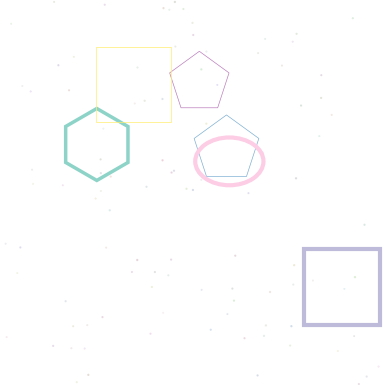[{"shape": "hexagon", "thickness": 2.5, "radius": 0.47, "center": [0.251, 0.625]}, {"shape": "square", "thickness": 3, "radius": 0.49, "center": [0.888, 0.254]}, {"shape": "pentagon", "thickness": 0.5, "radius": 0.44, "center": [0.588, 0.613]}, {"shape": "oval", "thickness": 3, "radius": 0.44, "center": [0.596, 0.581]}, {"shape": "pentagon", "thickness": 0.5, "radius": 0.41, "center": [0.518, 0.786]}, {"shape": "square", "thickness": 0.5, "radius": 0.49, "center": [0.346, 0.782]}]